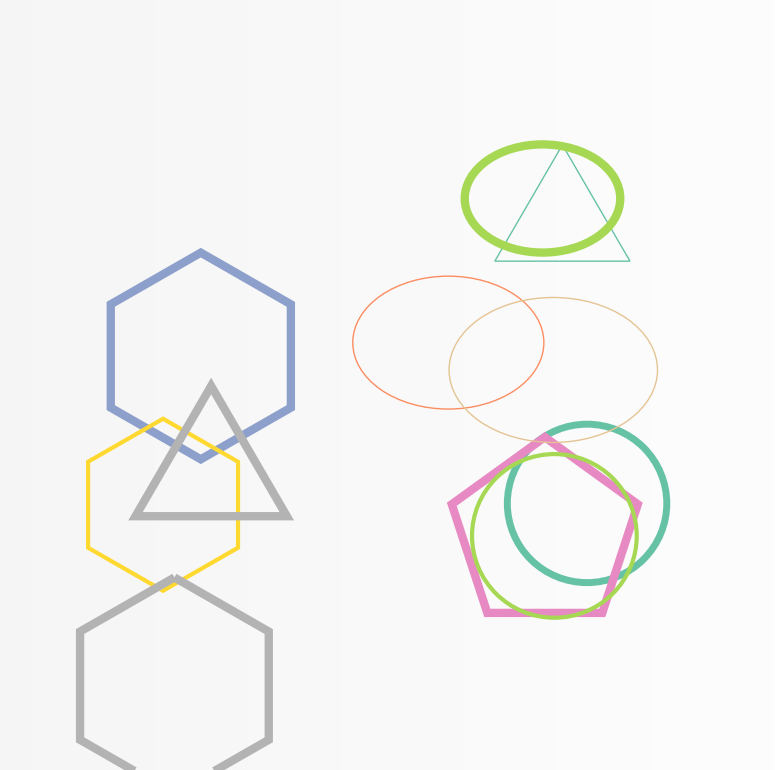[{"shape": "circle", "thickness": 2.5, "radius": 0.51, "center": [0.757, 0.346]}, {"shape": "triangle", "thickness": 0.5, "radius": 0.5, "center": [0.726, 0.711]}, {"shape": "oval", "thickness": 0.5, "radius": 0.62, "center": [0.578, 0.555]}, {"shape": "hexagon", "thickness": 3, "radius": 0.67, "center": [0.259, 0.538]}, {"shape": "pentagon", "thickness": 3, "radius": 0.63, "center": [0.703, 0.306]}, {"shape": "oval", "thickness": 3, "radius": 0.5, "center": [0.7, 0.742]}, {"shape": "circle", "thickness": 1.5, "radius": 0.53, "center": [0.715, 0.304]}, {"shape": "hexagon", "thickness": 1.5, "radius": 0.56, "center": [0.21, 0.344]}, {"shape": "oval", "thickness": 0.5, "radius": 0.67, "center": [0.714, 0.52]}, {"shape": "triangle", "thickness": 3, "radius": 0.56, "center": [0.272, 0.386]}, {"shape": "hexagon", "thickness": 3, "radius": 0.7, "center": [0.225, 0.11]}]